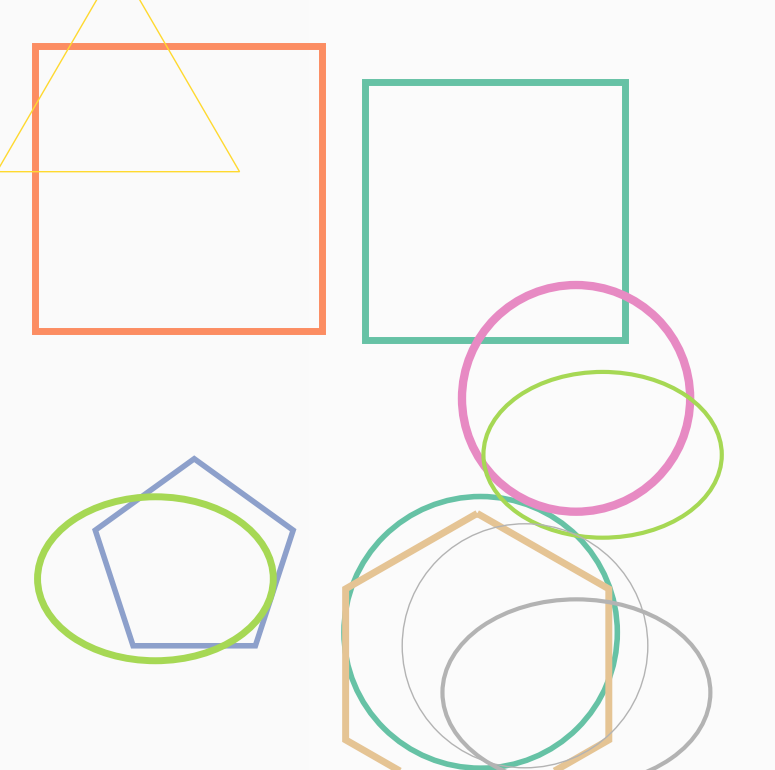[{"shape": "square", "thickness": 2.5, "radius": 0.84, "center": [0.639, 0.726]}, {"shape": "circle", "thickness": 2, "radius": 0.88, "center": [0.62, 0.179]}, {"shape": "square", "thickness": 2.5, "radius": 0.92, "center": [0.23, 0.755]}, {"shape": "pentagon", "thickness": 2, "radius": 0.67, "center": [0.251, 0.27]}, {"shape": "circle", "thickness": 3, "radius": 0.74, "center": [0.743, 0.483]}, {"shape": "oval", "thickness": 1.5, "radius": 0.77, "center": [0.778, 0.409]}, {"shape": "oval", "thickness": 2.5, "radius": 0.76, "center": [0.201, 0.248]}, {"shape": "triangle", "thickness": 0.5, "radius": 0.9, "center": [0.152, 0.867]}, {"shape": "hexagon", "thickness": 2.5, "radius": 0.98, "center": [0.616, 0.137]}, {"shape": "oval", "thickness": 1.5, "radius": 0.86, "center": [0.744, 0.101]}, {"shape": "circle", "thickness": 0.5, "radius": 0.79, "center": [0.677, 0.161]}]